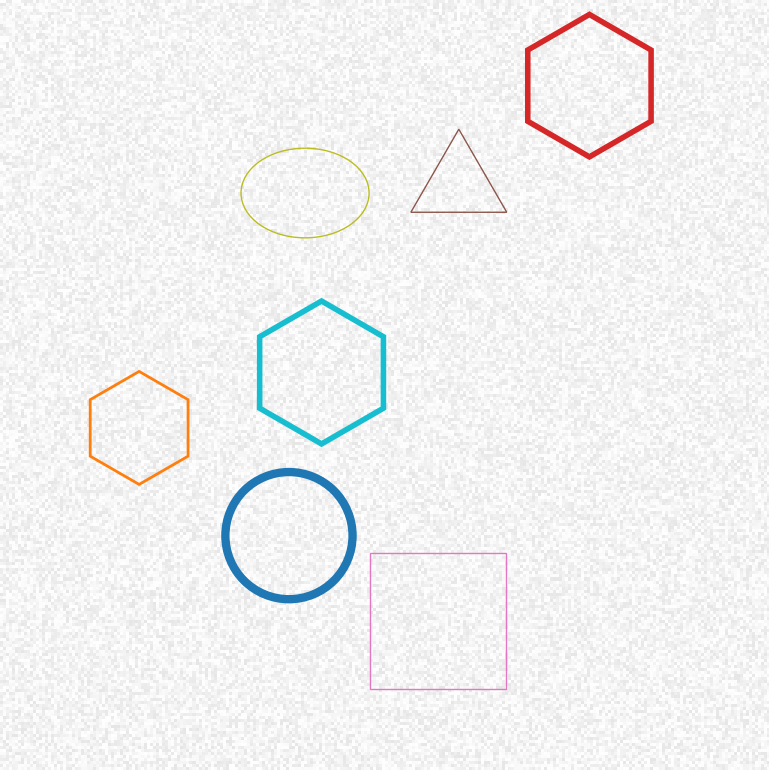[{"shape": "circle", "thickness": 3, "radius": 0.41, "center": [0.375, 0.304]}, {"shape": "hexagon", "thickness": 1, "radius": 0.37, "center": [0.181, 0.444]}, {"shape": "hexagon", "thickness": 2, "radius": 0.46, "center": [0.765, 0.889]}, {"shape": "triangle", "thickness": 0.5, "radius": 0.36, "center": [0.596, 0.76]}, {"shape": "square", "thickness": 0.5, "radius": 0.44, "center": [0.569, 0.193]}, {"shape": "oval", "thickness": 0.5, "radius": 0.42, "center": [0.396, 0.749]}, {"shape": "hexagon", "thickness": 2, "radius": 0.46, "center": [0.418, 0.516]}]